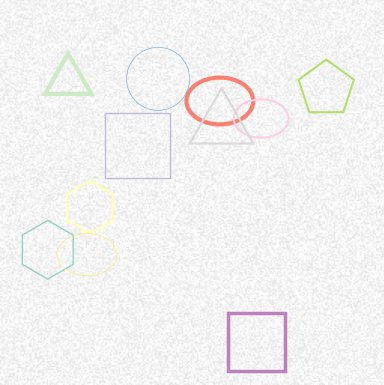[{"shape": "hexagon", "thickness": 1, "radius": 0.38, "center": [0.124, 0.351]}, {"shape": "hexagon", "thickness": 1.5, "radius": 0.34, "center": [0.233, 0.462]}, {"shape": "square", "thickness": 1, "radius": 0.42, "center": [0.356, 0.621]}, {"shape": "oval", "thickness": 3, "radius": 0.43, "center": [0.571, 0.738]}, {"shape": "circle", "thickness": 0.5, "radius": 0.41, "center": [0.411, 0.795]}, {"shape": "pentagon", "thickness": 1.5, "radius": 0.38, "center": [0.847, 0.77]}, {"shape": "oval", "thickness": 1.5, "radius": 0.36, "center": [0.678, 0.692]}, {"shape": "triangle", "thickness": 1.5, "radius": 0.48, "center": [0.576, 0.675]}, {"shape": "square", "thickness": 2.5, "radius": 0.37, "center": [0.666, 0.112]}, {"shape": "triangle", "thickness": 3, "radius": 0.35, "center": [0.177, 0.791]}, {"shape": "oval", "thickness": 0.5, "radius": 0.39, "center": [0.226, 0.339]}]